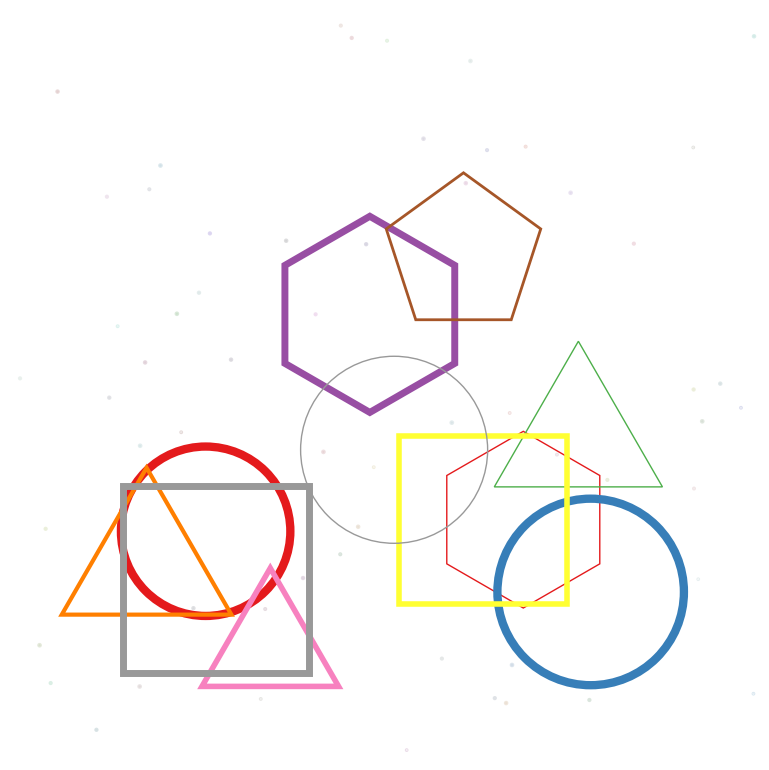[{"shape": "hexagon", "thickness": 0.5, "radius": 0.57, "center": [0.68, 0.325]}, {"shape": "circle", "thickness": 3, "radius": 0.55, "center": [0.267, 0.31]}, {"shape": "circle", "thickness": 3, "radius": 0.61, "center": [0.767, 0.231]}, {"shape": "triangle", "thickness": 0.5, "radius": 0.63, "center": [0.751, 0.431]}, {"shape": "hexagon", "thickness": 2.5, "radius": 0.64, "center": [0.48, 0.592]}, {"shape": "triangle", "thickness": 1.5, "radius": 0.64, "center": [0.19, 0.265]}, {"shape": "square", "thickness": 2, "radius": 0.55, "center": [0.627, 0.325]}, {"shape": "pentagon", "thickness": 1, "radius": 0.53, "center": [0.602, 0.67]}, {"shape": "triangle", "thickness": 2, "radius": 0.51, "center": [0.351, 0.16]}, {"shape": "circle", "thickness": 0.5, "radius": 0.61, "center": [0.512, 0.416]}, {"shape": "square", "thickness": 2.5, "radius": 0.61, "center": [0.28, 0.248]}]